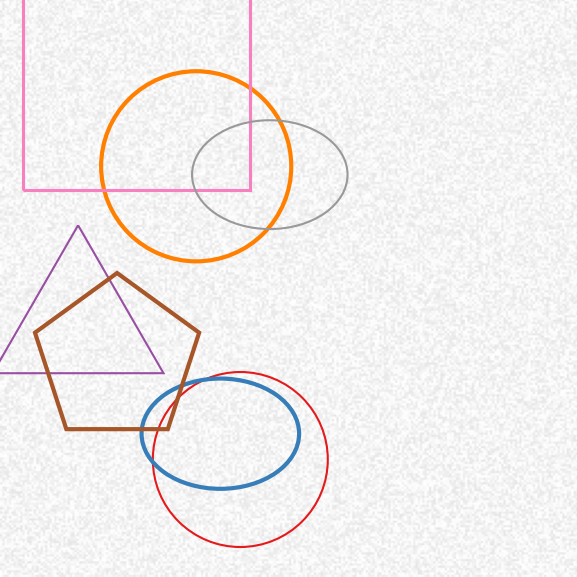[{"shape": "circle", "thickness": 1, "radius": 0.76, "center": [0.416, 0.203]}, {"shape": "oval", "thickness": 2, "radius": 0.68, "center": [0.382, 0.248]}, {"shape": "triangle", "thickness": 1, "radius": 0.85, "center": [0.135, 0.438]}, {"shape": "circle", "thickness": 2, "radius": 0.82, "center": [0.34, 0.711]}, {"shape": "pentagon", "thickness": 2, "radius": 0.75, "center": [0.203, 0.377]}, {"shape": "square", "thickness": 1.5, "radius": 0.98, "center": [0.236, 0.866]}, {"shape": "oval", "thickness": 1, "radius": 0.67, "center": [0.467, 0.697]}]